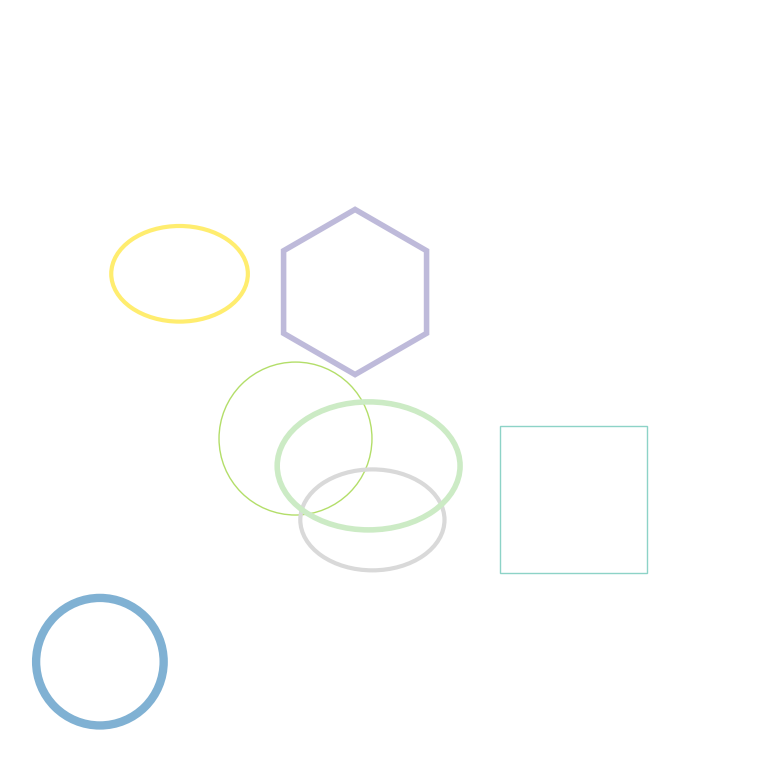[{"shape": "square", "thickness": 0.5, "radius": 0.48, "center": [0.745, 0.351]}, {"shape": "hexagon", "thickness": 2, "radius": 0.54, "center": [0.461, 0.621]}, {"shape": "circle", "thickness": 3, "radius": 0.41, "center": [0.13, 0.141]}, {"shape": "circle", "thickness": 0.5, "radius": 0.5, "center": [0.384, 0.43]}, {"shape": "oval", "thickness": 1.5, "radius": 0.47, "center": [0.484, 0.325]}, {"shape": "oval", "thickness": 2, "radius": 0.59, "center": [0.479, 0.395]}, {"shape": "oval", "thickness": 1.5, "radius": 0.44, "center": [0.233, 0.644]}]